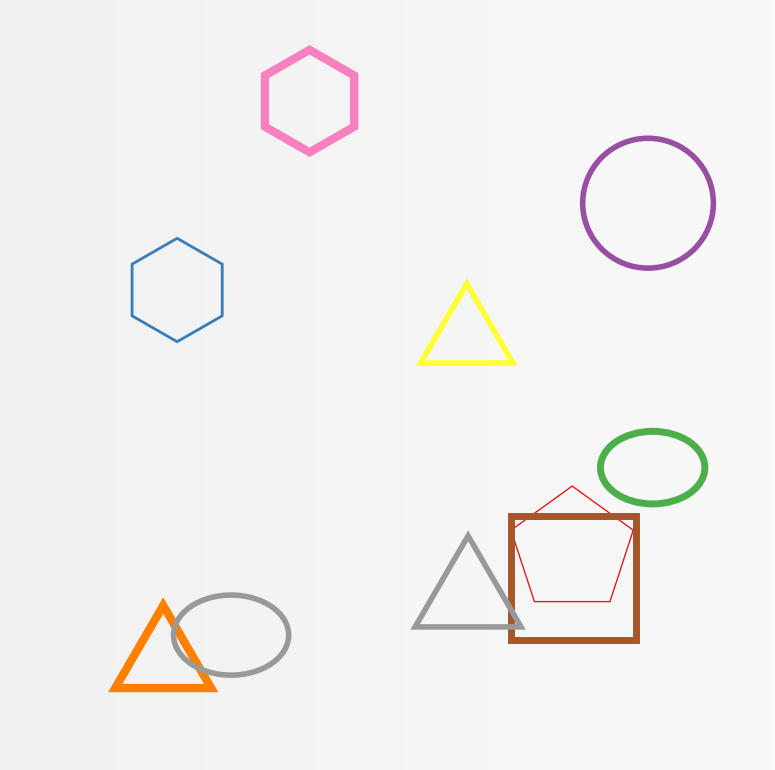[{"shape": "pentagon", "thickness": 0.5, "radius": 0.41, "center": [0.738, 0.286]}, {"shape": "hexagon", "thickness": 1, "radius": 0.34, "center": [0.229, 0.623]}, {"shape": "oval", "thickness": 2.5, "radius": 0.34, "center": [0.842, 0.393]}, {"shape": "circle", "thickness": 2, "radius": 0.42, "center": [0.836, 0.736]}, {"shape": "triangle", "thickness": 3, "radius": 0.36, "center": [0.211, 0.142]}, {"shape": "triangle", "thickness": 2, "radius": 0.34, "center": [0.602, 0.563]}, {"shape": "square", "thickness": 2.5, "radius": 0.4, "center": [0.74, 0.249]}, {"shape": "hexagon", "thickness": 3, "radius": 0.33, "center": [0.399, 0.869]}, {"shape": "oval", "thickness": 2, "radius": 0.37, "center": [0.298, 0.175]}, {"shape": "triangle", "thickness": 2, "radius": 0.39, "center": [0.604, 0.225]}]